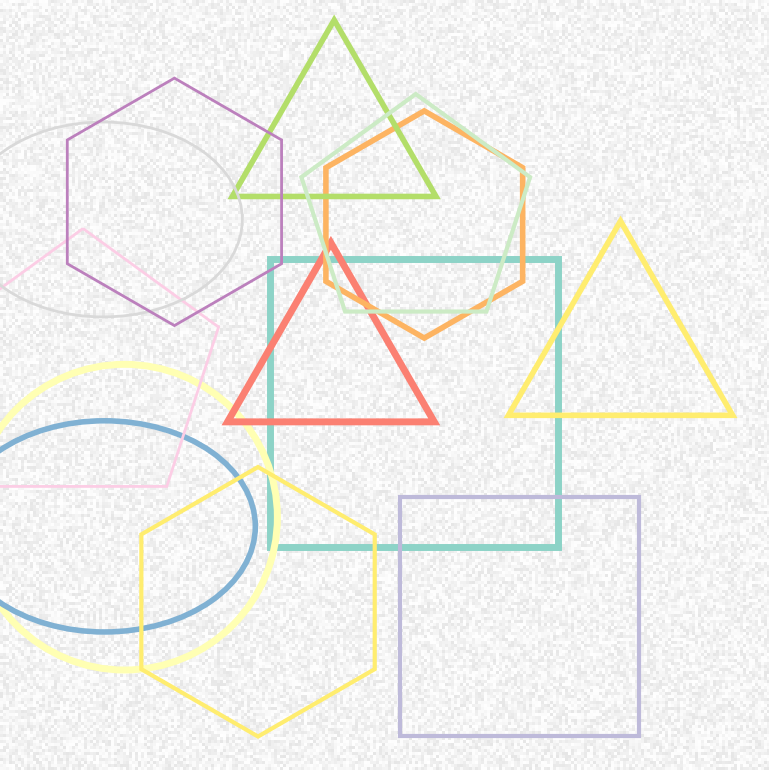[{"shape": "square", "thickness": 2.5, "radius": 0.94, "center": [0.537, 0.476]}, {"shape": "circle", "thickness": 2.5, "radius": 0.99, "center": [0.162, 0.328]}, {"shape": "square", "thickness": 1.5, "radius": 0.78, "center": [0.675, 0.2]}, {"shape": "triangle", "thickness": 2.5, "radius": 0.77, "center": [0.43, 0.53]}, {"shape": "oval", "thickness": 2, "radius": 0.98, "center": [0.136, 0.316]}, {"shape": "hexagon", "thickness": 2, "radius": 0.74, "center": [0.551, 0.708]}, {"shape": "triangle", "thickness": 2, "radius": 0.76, "center": [0.434, 0.821]}, {"shape": "pentagon", "thickness": 1, "radius": 0.93, "center": [0.108, 0.518]}, {"shape": "oval", "thickness": 1, "radius": 0.9, "center": [0.134, 0.715]}, {"shape": "hexagon", "thickness": 1, "radius": 0.8, "center": [0.227, 0.738]}, {"shape": "pentagon", "thickness": 1.5, "radius": 0.78, "center": [0.54, 0.722]}, {"shape": "triangle", "thickness": 2, "radius": 0.84, "center": [0.806, 0.545]}, {"shape": "hexagon", "thickness": 1.5, "radius": 0.87, "center": [0.335, 0.218]}]